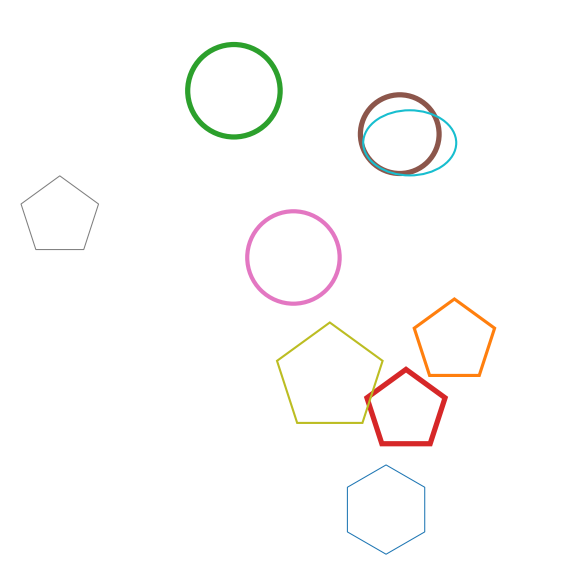[{"shape": "hexagon", "thickness": 0.5, "radius": 0.39, "center": [0.669, 0.117]}, {"shape": "pentagon", "thickness": 1.5, "radius": 0.37, "center": [0.787, 0.408]}, {"shape": "circle", "thickness": 2.5, "radius": 0.4, "center": [0.405, 0.842]}, {"shape": "pentagon", "thickness": 2.5, "radius": 0.36, "center": [0.703, 0.288]}, {"shape": "circle", "thickness": 2.5, "radius": 0.34, "center": [0.692, 0.767]}, {"shape": "circle", "thickness": 2, "radius": 0.4, "center": [0.508, 0.553]}, {"shape": "pentagon", "thickness": 0.5, "radius": 0.35, "center": [0.104, 0.624]}, {"shape": "pentagon", "thickness": 1, "radius": 0.48, "center": [0.571, 0.345]}, {"shape": "oval", "thickness": 1, "radius": 0.4, "center": [0.709, 0.752]}]